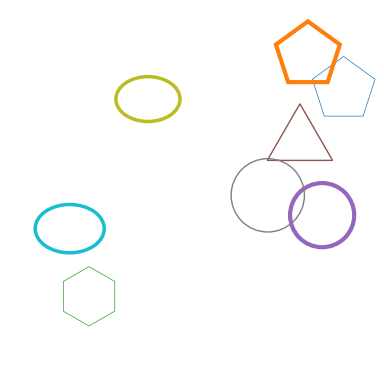[{"shape": "pentagon", "thickness": 0.5, "radius": 0.43, "center": [0.893, 0.768]}, {"shape": "pentagon", "thickness": 3, "radius": 0.44, "center": [0.8, 0.857]}, {"shape": "hexagon", "thickness": 0.5, "radius": 0.39, "center": [0.231, 0.23]}, {"shape": "circle", "thickness": 3, "radius": 0.42, "center": [0.837, 0.441]}, {"shape": "triangle", "thickness": 1, "radius": 0.49, "center": [0.779, 0.632]}, {"shape": "circle", "thickness": 1, "radius": 0.48, "center": [0.695, 0.493]}, {"shape": "oval", "thickness": 2.5, "radius": 0.42, "center": [0.384, 0.743]}, {"shape": "oval", "thickness": 2.5, "radius": 0.45, "center": [0.181, 0.406]}]